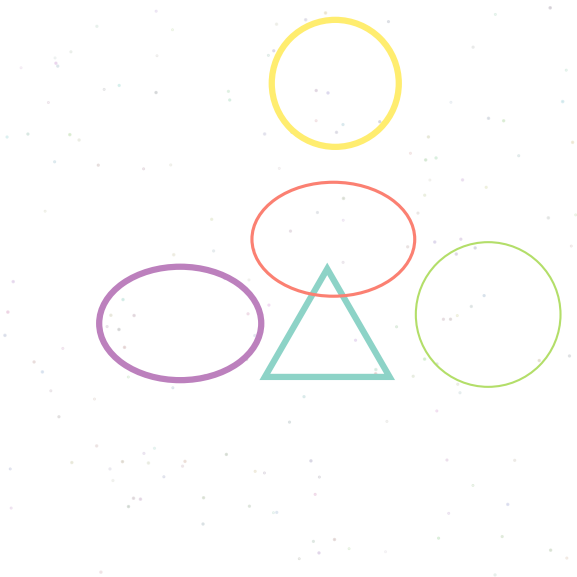[{"shape": "triangle", "thickness": 3, "radius": 0.62, "center": [0.567, 0.409]}, {"shape": "oval", "thickness": 1.5, "radius": 0.7, "center": [0.577, 0.585]}, {"shape": "circle", "thickness": 1, "radius": 0.63, "center": [0.845, 0.455]}, {"shape": "oval", "thickness": 3, "radius": 0.7, "center": [0.312, 0.439]}, {"shape": "circle", "thickness": 3, "radius": 0.55, "center": [0.581, 0.855]}]